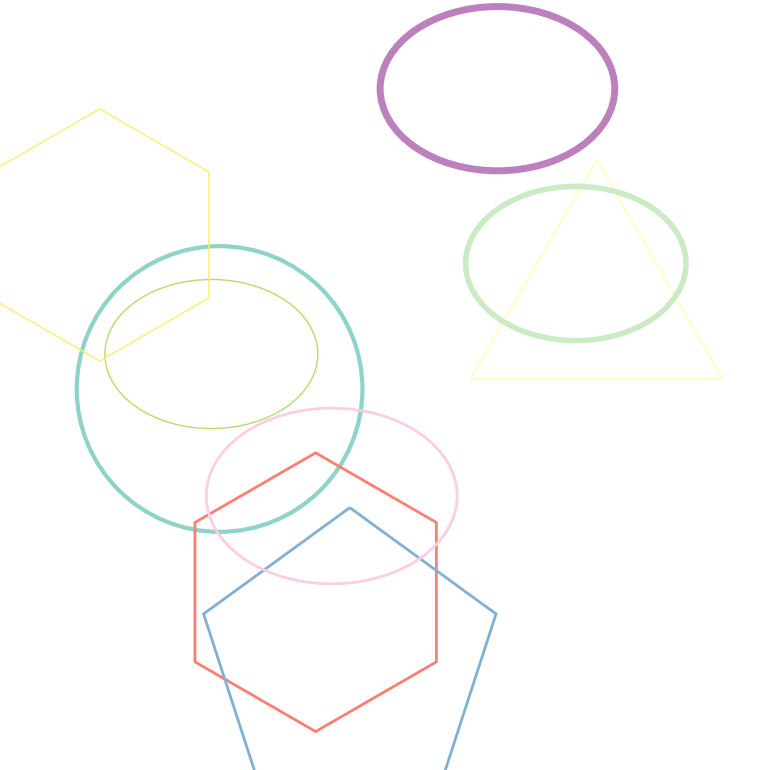[{"shape": "circle", "thickness": 1.5, "radius": 0.93, "center": [0.285, 0.495]}, {"shape": "triangle", "thickness": 0.5, "radius": 0.95, "center": [0.775, 0.603]}, {"shape": "hexagon", "thickness": 1, "radius": 0.91, "center": [0.41, 0.231]}, {"shape": "pentagon", "thickness": 1, "radius": 1.0, "center": [0.454, 0.141]}, {"shape": "oval", "thickness": 0.5, "radius": 0.69, "center": [0.274, 0.54]}, {"shape": "oval", "thickness": 1, "radius": 0.81, "center": [0.431, 0.356]}, {"shape": "oval", "thickness": 2.5, "radius": 0.76, "center": [0.646, 0.885]}, {"shape": "oval", "thickness": 2, "radius": 0.72, "center": [0.748, 0.658]}, {"shape": "hexagon", "thickness": 0.5, "radius": 0.82, "center": [0.13, 0.695]}]